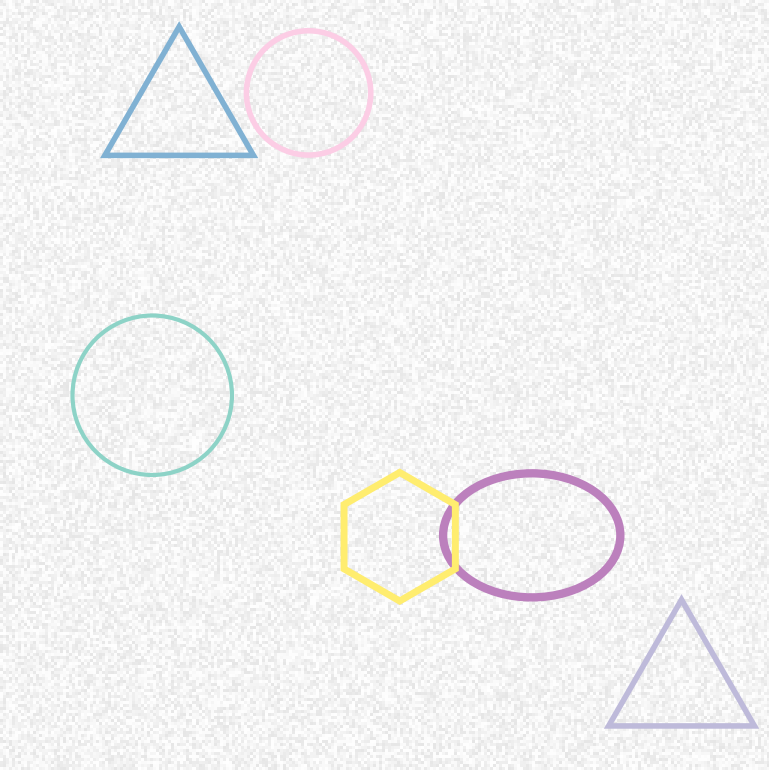[{"shape": "circle", "thickness": 1.5, "radius": 0.52, "center": [0.198, 0.487]}, {"shape": "triangle", "thickness": 2, "radius": 0.55, "center": [0.885, 0.112]}, {"shape": "triangle", "thickness": 2, "radius": 0.56, "center": [0.233, 0.854]}, {"shape": "circle", "thickness": 2, "radius": 0.4, "center": [0.401, 0.879]}, {"shape": "oval", "thickness": 3, "radius": 0.58, "center": [0.691, 0.305]}, {"shape": "hexagon", "thickness": 2.5, "radius": 0.42, "center": [0.519, 0.303]}]